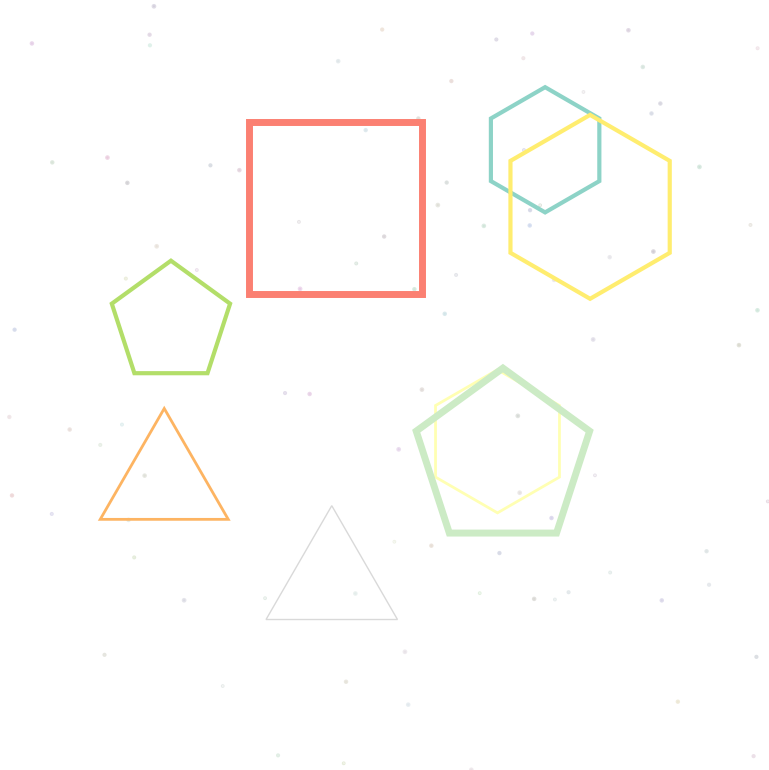[{"shape": "hexagon", "thickness": 1.5, "radius": 0.41, "center": [0.708, 0.805]}, {"shape": "hexagon", "thickness": 1, "radius": 0.46, "center": [0.646, 0.427]}, {"shape": "square", "thickness": 2.5, "radius": 0.56, "center": [0.436, 0.73]}, {"shape": "triangle", "thickness": 1, "radius": 0.48, "center": [0.213, 0.374]}, {"shape": "pentagon", "thickness": 1.5, "radius": 0.4, "center": [0.222, 0.581]}, {"shape": "triangle", "thickness": 0.5, "radius": 0.49, "center": [0.431, 0.245]}, {"shape": "pentagon", "thickness": 2.5, "radius": 0.59, "center": [0.653, 0.404]}, {"shape": "hexagon", "thickness": 1.5, "radius": 0.6, "center": [0.766, 0.731]}]